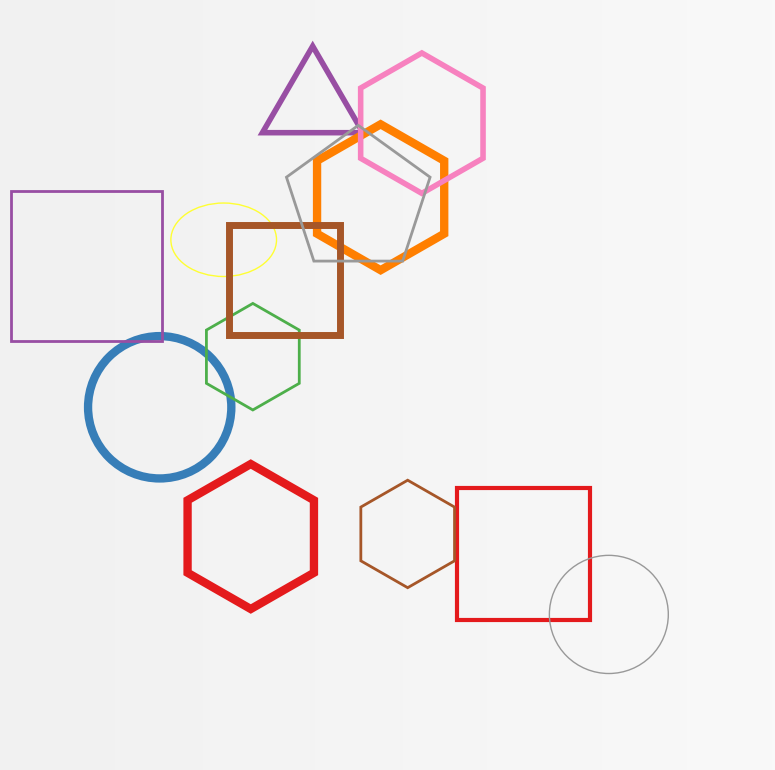[{"shape": "hexagon", "thickness": 3, "radius": 0.47, "center": [0.324, 0.303]}, {"shape": "square", "thickness": 1.5, "radius": 0.43, "center": [0.675, 0.28]}, {"shape": "circle", "thickness": 3, "radius": 0.46, "center": [0.206, 0.471]}, {"shape": "hexagon", "thickness": 1, "radius": 0.35, "center": [0.326, 0.537]}, {"shape": "triangle", "thickness": 2, "radius": 0.37, "center": [0.403, 0.865]}, {"shape": "square", "thickness": 1, "radius": 0.49, "center": [0.111, 0.654]}, {"shape": "hexagon", "thickness": 3, "radius": 0.47, "center": [0.491, 0.744]}, {"shape": "oval", "thickness": 0.5, "radius": 0.34, "center": [0.289, 0.689]}, {"shape": "hexagon", "thickness": 1, "radius": 0.35, "center": [0.526, 0.307]}, {"shape": "square", "thickness": 2.5, "radius": 0.36, "center": [0.367, 0.637]}, {"shape": "hexagon", "thickness": 2, "radius": 0.46, "center": [0.544, 0.84]}, {"shape": "pentagon", "thickness": 1, "radius": 0.49, "center": [0.462, 0.74]}, {"shape": "circle", "thickness": 0.5, "radius": 0.38, "center": [0.786, 0.202]}]